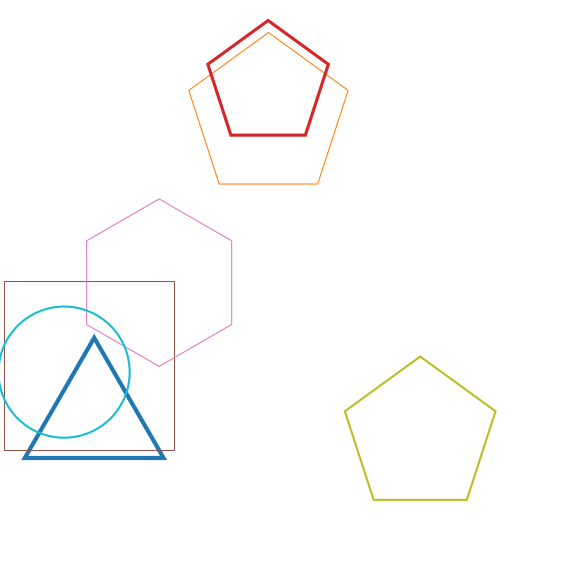[{"shape": "triangle", "thickness": 2, "radius": 0.69, "center": [0.163, 0.275]}, {"shape": "pentagon", "thickness": 0.5, "radius": 0.73, "center": [0.465, 0.798]}, {"shape": "pentagon", "thickness": 1.5, "radius": 0.55, "center": [0.464, 0.854]}, {"shape": "square", "thickness": 0.5, "radius": 0.73, "center": [0.154, 0.366]}, {"shape": "hexagon", "thickness": 0.5, "radius": 0.72, "center": [0.276, 0.51]}, {"shape": "pentagon", "thickness": 1, "radius": 0.69, "center": [0.728, 0.245]}, {"shape": "circle", "thickness": 1, "radius": 0.57, "center": [0.111, 0.355]}]